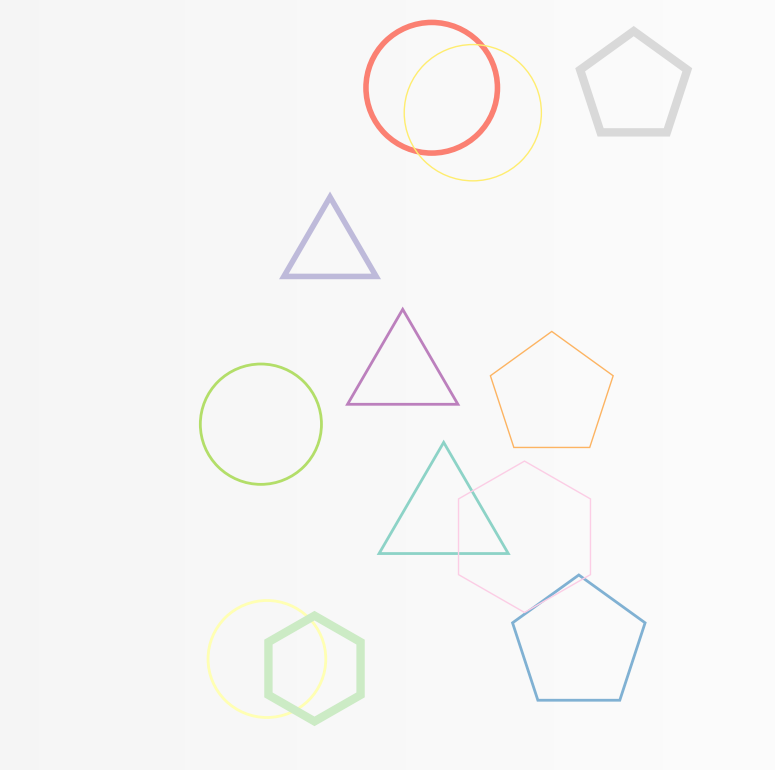[{"shape": "triangle", "thickness": 1, "radius": 0.48, "center": [0.572, 0.329]}, {"shape": "circle", "thickness": 1, "radius": 0.38, "center": [0.344, 0.144]}, {"shape": "triangle", "thickness": 2, "radius": 0.34, "center": [0.426, 0.675]}, {"shape": "circle", "thickness": 2, "radius": 0.42, "center": [0.557, 0.886]}, {"shape": "pentagon", "thickness": 1, "radius": 0.45, "center": [0.747, 0.163]}, {"shape": "pentagon", "thickness": 0.5, "radius": 0.42, "center": [0.712, 0.486]}, {"shape": "circle", "thickness": 1, "radius": 0.39, "center": [0.337, 0.449]}, {"shape": "hexagon", "thickness": 0.5, "radius": 0.49, "center": [0.677, 0.303]}, {"shape": "pentagon", "thickness": 3, "radius": 0.36, "center": [0.818, 0.887]}, {"shape": "triangle", "thickness": 1, "radius": 0.41, "center": [0.52, 0.516]}, {"shape": "hexagon", "thickness": 3, "radius": 0.34, "center": [0.406, 0.132]}, {"shape": "circle", "thickness": 0.5, "radius": 0.44, "center": [0.61, 0.854]}]